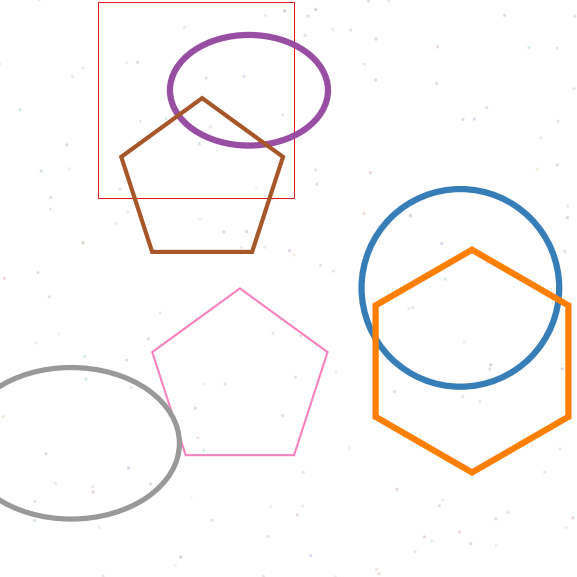[{"shape": "square", "thickness": 0.5, "radius": 0.85, "center": [0.34, 0.825]}, {"shape": "circle", "thickness": 3, "radius": 0.86, "center": [0.797, 0.501]}, {"shape": "oval", "thickness": 3, "radius": 0.68, "center": [0.431, 0.843]}, {"shape": "hexagon", "thickness": 3, "radius": 0.96, "center": [0.817, 0.374]}, {"shape": "pentagon", "thickness": 2, "radius": 0.74, "center": [0.35, 0.682]}, {"shape": "pentagon", "thickness": 1, "radius": 0.8, "center": [0.415, 0.34]}, {"shape": "oval", "thickness": 2.5, "radius": 0.94, "center": [0.123, 0.232]}]